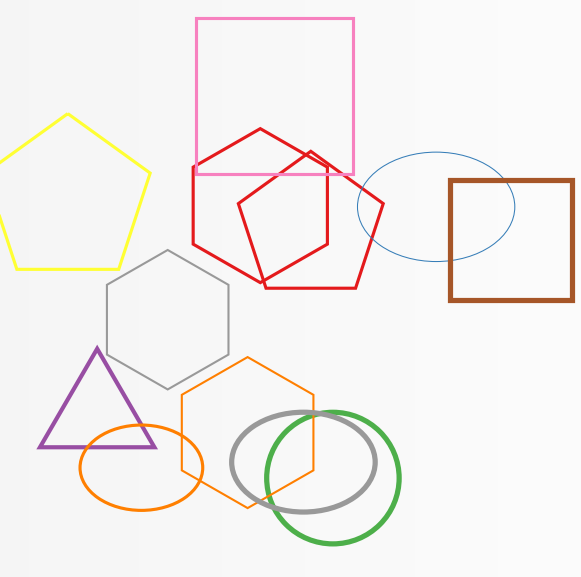[{"shape": "pentagon", "thickness": 1.5, "radius": 0.66, "center": [0.535, 0.606]}, {"shape": "hexagon", "thickness": 1.5, "radius": 0.67, "center": [0.448, 0.643]}, {"shape": "oval", "thickness": 0.5, "radius": 0.68, "center": [0.75, 0.641]}, {"shape": "circle", "thickness": 2.5, "radius": 0.57, "center": [0.573, 0.171]}, {"shape": "triangle", "thickness": 2, "radius": 0.57, "center": [0.167, 0.281]}, {"shape": "hexagon", "thickness": 1, "radius": 0.65, "center": [0.426, 0.25]}, {"shape": "oval", "thickness": 1.5, "radius": 0.53, "center": [0.243, 0.189]}, {"shape": "pentagon", "thickness": 1.5, "radius": 0.75, "center": [0.117, 0.653]}, {"shape": "square", "thickness": 2.5, "radius": 0.52, "center": [0.879, 0.584]}, {"shape": "square", "thickness": 1.5, "radius": 0.67, "center": [0.472, 0.833]}, {"shape": "hexagon", "thickness": 1, "radius": 0.6, "center": [0.289, 0.446]}, {"shape": "oval", "thickness": 2.5, "radius": 0.62, "center": [0.522, 0.199]}]